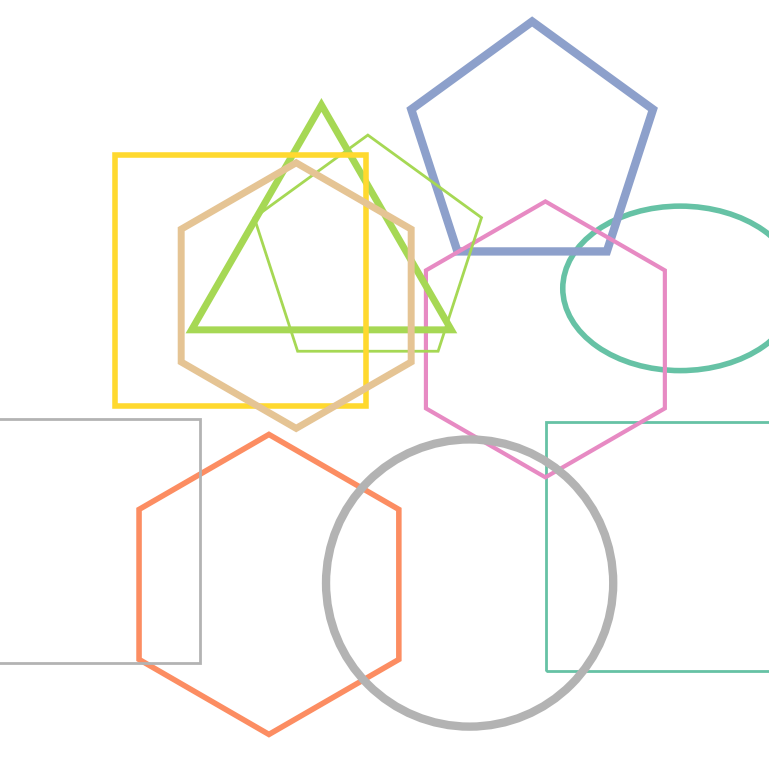[{"shape": "square", "thickness": 1, "radius": 0.81, "center": [0.87, 0.29]}, {"shape": "oval", "thickness": 2, "radius": 0.76, "center": [0.883, 0.625]}, {"shape": "hexagon", "thickness": 2, "radius": 0.97, "center": [0.349, 0.241]}, {"shape": "pentagon", "thickness": 3, "radius": 0.83, "center": [0.691, 0.807]}, {"shape": "hexagon", "thickness": 1.5, "radius": 0.9, "center": [0.708, 0.559]}, {"shape": "pentagon", "thickness": 1, "radius": 0.78, "center": [0.478, 0.669]}, {"shape": "triangle", "thickness": 2.5, "radius": 0.97, "center": [0.417, 0.669]}, {"shape": "square", "thickness": 2, "radius": 0.81, "center": [0.313, 0.635]}, {"shape": "hexagon", "thickness": 2.5, "radius": 0.86, "center": [0.385, 0.616]}, {"shape": "square", "thickness": 1, "radius": 0.79, "center": [0.101, 0.298]}, {"shape": "circle", "thickness": 3, "radius": 0.93, "center": [0.61, 0.243]}]